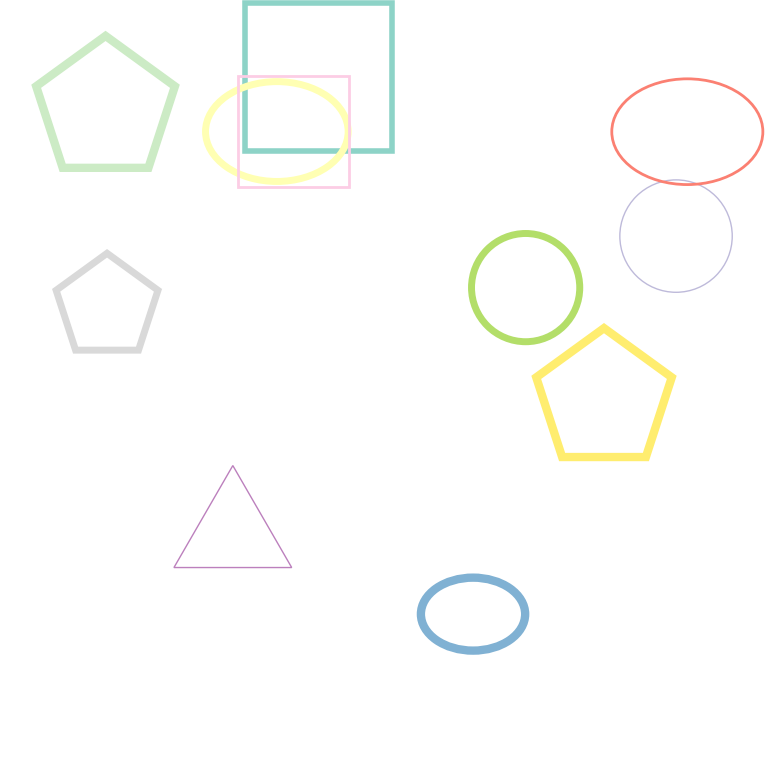[{"shape": "square", "thickness": 2, "radius": 0.48, "center": [0.414, 0.9]}, {"shape": "oval", "thickness": 2.5, "radius": 0.46, "center": [0.36, 0.829]}, {"shape": "circle", "thickness": 0.5, "radius": 0.36, "center": [0.878, 0.693]}, {"shape": "oval", "thickness": 1, "radius": 0.49, "center": [0.893, 0.829]}, {"shape": "oval", "thickness": 3, "radius": 0.34, "center": [0.614, 0.202]}, {"shape": "circle", "thickness": 2.5, "radius": 0.35, "center": [0.683, 0.626]}, {"shape": "square", "thickness": 1, "radius": 0.36, "center": [0.381, 0.829]}, {"shape": "pentagon", "thickness": 2.5, "radius": 0.35, "center": [0.139, 0.602]}, {"shape": "triangle", "thickness": 0.5, "radius": 0.44, "center": [0.302, 0.307]}, {"shape": "pentagon", "thickness": 3, "radius": 0.47, "center": [0.137, 0.859]}, {"shape": "pentagon", "thickness": 3, "radius": 0.46, "center": [0.784, 0.481]}]